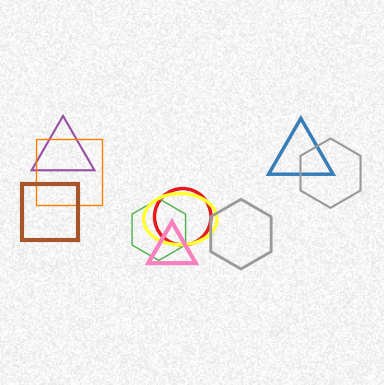[{"shape": "circle", "thickness": 2.5, "radius": 0.37, "center": [0.475, 0.437]}, {"shape": "triangle", "thickness": 2.5, "radius": 0.48, "center": [0.781, 0.596]}, {"shape": "hexagon", "thickness": 1, "radius": 0.4, "center": [0.413, 0.404]}, {"shape": "triangle", "thickness": 1.5, "radius": 0.47, "center": [0.164, 0.605]}, {"shape": "square", "thickness": 1, "radius": 0.43, "center": [0.179, 0.552]}, {"shape": "oval", "thickness": 2.5, "radius": 0.48, "center": [0.468, 0.431]}, {"shape": "square", "thickness": 3, "radius": 0.36, "center": [0.13, 0.449]}, {"shape": "triangle", "thickness": 3, "radius": 0.36, "center": [0.447, 0.352]}, {"shape": "hexagon", "thickness": 1.5, "radius": 0.45, "center": [0.859, 0.55]}, {"shape": "hexagon", "thickness": 2, "radius": 0.45, "center": [0.626, 0.392]}]